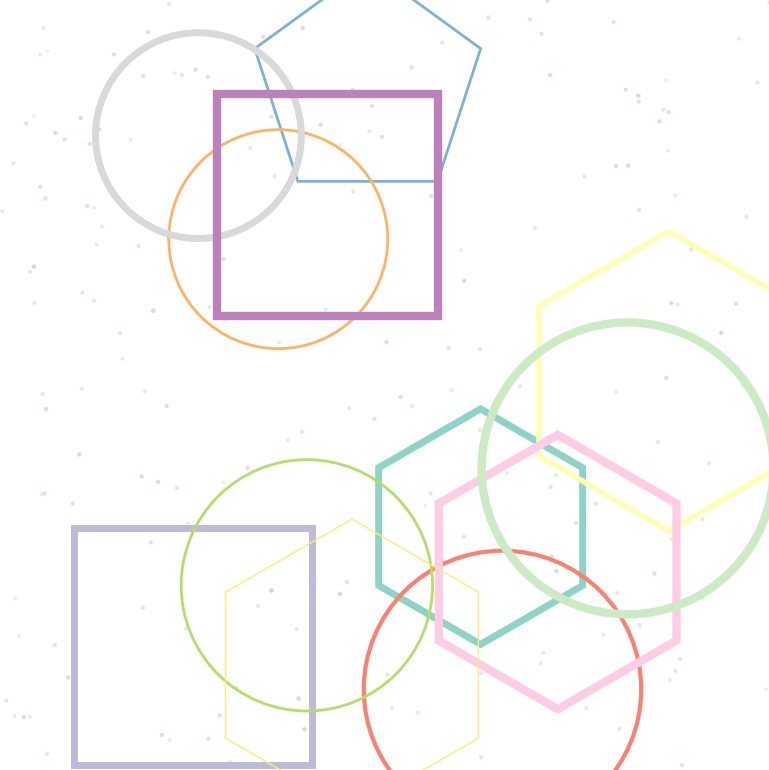[{"shape": "hexagon", "thickness": 2.5, "radius": 0.76, "center": [0.624, 0.316]}, {"shape": "hexagon", "thickness": 2, "radius": 0.97, "center": [0.869, 0.505]}, {"shape": "square", "thickness": 2.5, "radius": 0.77, "center": [0.251, 0.16]}, {"shape": "circle", "thickness": 1.5, "radius": 0.9, "center": [0.653, 0.105]}, {"shape": "pentagon", "thickness": 1, "radius": 0.77, "center": [0.478, 0.889]}, {"shape": "circle", "thickness": 1, "radius": 0.71, "center": [0.361, 0.689]}, {"shape": "circle", "thickness": 1, "radius": 0.82, "center": [0.399, 0.24]}, {"shape": "hexagon", "thickness": 3, "radius": 0.89, "center": [0.724, 0.257]}, {"shape": "circle", "thickness": 2.5, "radius": 0.67, "center": [0.258, 0.824]}, {"shape": "square", "thickness": 3, "radius": 0.72, "center": [0.425, 0.734]}, {"shape": "circle", "thickness": 3, "radius": 0.95, "center": [0.815, 0.392]}, {"shape": "hexagon", "thickness": 0.5, "radius": 0.95, "center": [0.457, 0.136]}]